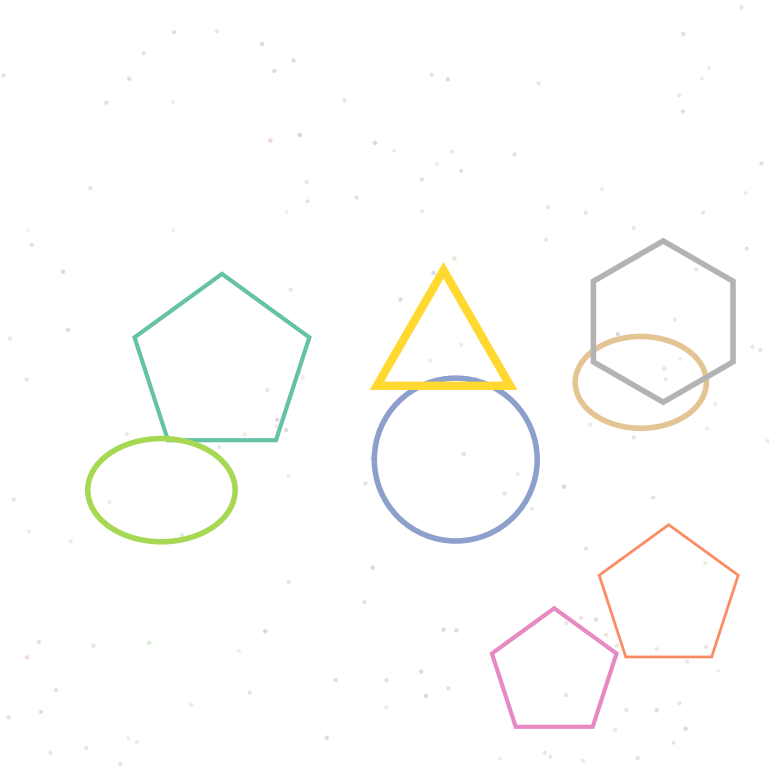[{"shape": "pentagon", "thickness": 1.5, "radius": 0.6, "center": [0.288, 0.525]}, {"shape": "pentagon", "thickness": 1, "radius": 0.47, "center": [0.868, 0.224]}, {"shape": "circle", "thickness": 2, "radius": 0.53, "center": [0.592, 0.403]}, {"shape": "pentagon", "thickness": 1.5, "radius": 0.43, "center": [0.72, 0.125]}, {"shape": "oval", "thickness": 2, "radius": 0.48, "center": [0.21, 0.363]}, {"shape": "triangle", "thickness": 3, "radius": 0.5, "center": [0.576, 0.549]}, {"shape": "oval", "thickness": 2, "radius": 0.43, "center": [0.832, 0.503]}, {"shape": "hexagon", "thickness": 2, "radius": 0.52, "center": [0.861, 0.582]}]